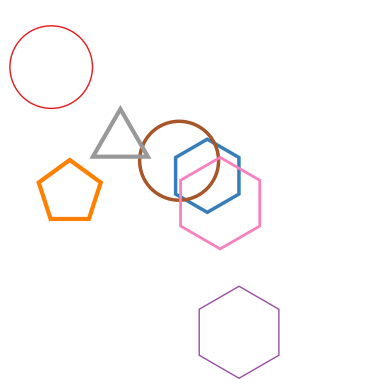[{"shape": "circle", "thickness": 1, "radius": 0.54, "center": [0.133, 0.826]}, {"shape": "hexagon", "thickness": 2.5, "radius": 0.47, "center": [0.538, 0.543]}, {"shape": "hexagon", "thickness": 1, "radius": 0.6, "center": [0.621, 0.137]}, {"shape": "pentagon", "thickness": 3, "radius": 0.42, "center": [0.181, 0.5]}, {"shape": "circle", "thickness": 2.5, "radius": 0.51, "center": [0.465, 0.582]}, {"shape": "hexagon", "thickness": 2, "radius": 0.59, "center": [0.572, 0.472]}, {"shape": "triangle", "thickness": 3, "radius": 0.41, "center": [0.313, 0.634]}]